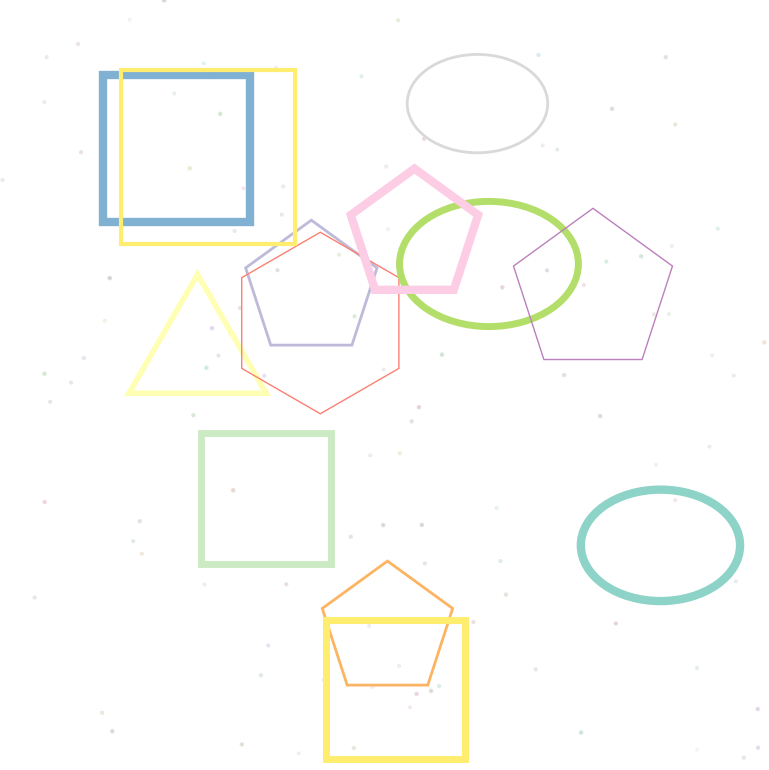[{"shape": "oval", "thickness": 3, "radius": 0.52, "center": [0.858, 0.292]}, {"shape": "triangle", "thickness": 2, "radius": 0.51, "center": [0.257, 0.541]}, {"shape": "pentagon", "thickness": 1, "radius": 0.45, "center": [0.404, 0.624]}, {"shape": "hexagon", "thickness": 0.5, "radius": 0.59, "center": [0.416, 0.58]}, {"shape": "square", "thickness": 3, "radius": 0.48, "center": [0.229, 0.807]}, {"shape": "pentagon", "thickness": 1, "radius": 0.45, "center": [0.503, 0.182]}, {"shape": "oval", "thickness": 2.5, "radius": 0.58, "center": [0.635, 0.657]}, {"shape": "pentagon", "thickness": 3, "radius": 0.43, "center": [0.538, 0.694]}, {"shape": "oval", "thickness": 1, "radius": 0.46, "center": [0.62, 0.865]}, {"shape": "pentagon", "thickness": 0.5, "radius": 0.54, "center": [0.77, 0.621]}, {"shape": "square", "thickness": 2.5, "radius": 0.42, "center": [0.346, 0.353]}, {"shape": "square", "thickness": 1.5, "radius": 0.57, "center": [0.27, 0.796]}, {"shape": "square", "thickness": 2.5, "radius": 0.45, "center": [0.514, 0.105]}]